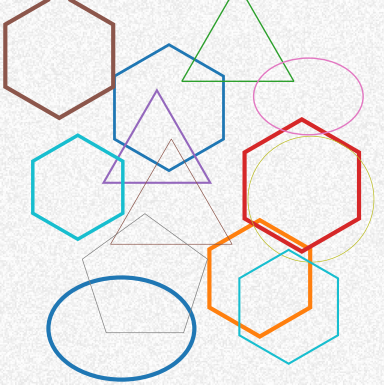[{"shape": "hexagon", "thickness": 2, "radius": 0.82, "center": [0.439, 0.72]}, {"shape": "oval", "thickness": 3, "radius": 0.95, "center": [0.315, 0.147]}, {"shape": "hexagon", "thickness": 3, "radius": 0.76, "center": [0.675, 0.277]}, {"shape": "triangle", "thickness": 1, "radius": 0.84, "center": [0.618, 0.873]}, {"shape": "hexagon", "thickness": 3, "radius": 0.86, "center": [0.784, 0.518]}, {"shape": "triangle", "thickness": 1.5, "radius": 0.8, "center": [0.408, 0.605]}, {"shape": "hexagon", "thickness": 3, "radius": 0.81, "center": [0.154, 0.855]}, {"shape": "triangle", "thickness": 0.5, "radius": 0.91, "center": [0.445, 0.457]}, {"shape": "oval", "thickness": 1, "radius": 0.71, "center": [0.801, 0.749]}, {"shape": "pentagon", "thickness": 0.5, "radius": 0.85, "center": [0.376, 0.274]}, {"shape": "circle", "thickness": 0.5, "radius": 0.82, "center": [0.808, 0.483]}, {"shape": "hexagon", "thickness": 1.5, "radius": 0.74, "center": [0.75, 0.203]}, {"shape": "hexagon", "thickness": 2.5, "radius": 0.68, "center": [0.202, 0.514]}]